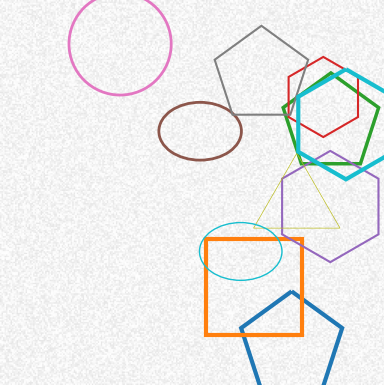[{"shape": "pentagon", "thickness": 3, "radius": 0.69, "center": [0.758, 0.105]}, {"shape": "square", "thickness": 3, "radius": 0.62, "center": [0.659, 0.255]}, {"shape": "pentagon", "thickness": 2.5, "radius": 0.65, "center": [0.859, 0.68]}, {"shape": "hexagon", "thickness": 1.5, "radius": 0.52, "center": [0.84, 0.748]}, {"shape": "hexagon", "thickness": 1.5, "radius": 0.72, "center": [0.858, 0.464]}, {"shape": "oval", "thickness": 2, "radius": 0.54, "center": [0.52, 0.659]}, {"shape": "circle", "thickness": 2, "radius": 0.66, "center": [0.312, 0.886]}, {"shape": "pentagon", "thickness": 1.5, "radius": 0.64, "center": [0.679, 0.805]}, {"shape": "triangle", "thickness": 0.5, "radius": 0.65, "center": [0.771, 0.472]}, {"shape": "hexagon", "thickness": 3, "radius": 0.71, "center": [0.899, 0.677]}, {"shape": "oval", "thickness": 1, "radius": 0.54, "center": [0.625, 0.347]}]